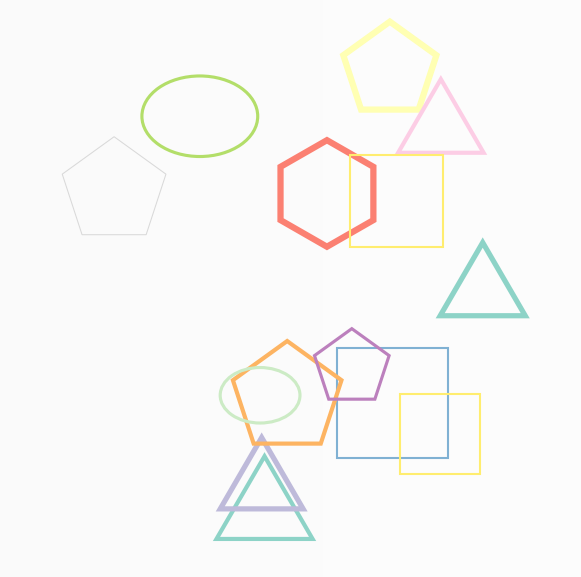[{"shape": "triangle", "thickness": 2, "radius": 0.48, "center": [0.455, 0.114]}, {"shape": "triangle", "thickness": 2.5, "radius": 0.42, "center": [0.83, 0.495]}, {"shape": "pentagon", "thickness": 3, "radius": 0.42, "center": [0.671, 0.877]}, {"shape": "triangle", "thickness": 2.5, "radius": 0.41, "center": [0.45, 0.159]}, {"shape": "hexagon", "thickness": 3, "radius": 0.46, "center": [0.562, 0.664]}, {"shape": "square", "thickness": 1, "radius": 0.48, "center": [0.676, 0.302]}, {"shape": "pentagon", "thickness": 2, "radius": 0.49, "center": [0.494, 0.31]}, {"shape": "oval", "thickness": 1.5, "radius": 0.5, "center": [0.344, 0.798]}, {"shape": "triangle", "thickness": 2, "radius": 0.42, "center": [0.758, 0.777]}, {"shape": "pentagon", "thickness": 0.5, "radius": 0.47, "center": [0.196, 0.669]}, {"shape": "pentagon", "thickness": 1.5, "radius": 0.34, "center": [0.605, 0.363]}, {"shape": "oval", "thickness": 1.5, "radius": 0.34, "center": [0.447, 0.315]}, {"shape": "square", "thickness": 1, "radius": 0.34, "center": [0.757, 0.248]}, {"shape": "square", "thickness": 1, "radius": 0.4, "center": [0.682, 0.651]}]